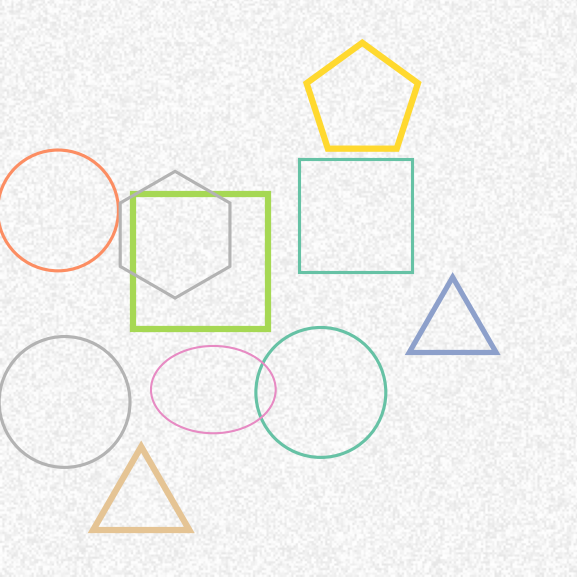[{"shape": "square", "thickness": 1.5, "radius": 0.49, "center": [0.616, 0.626]}, {"shape": "circle", "thickness": 1.5, "radius": 0.56, "center": [0.556, 0.32]}, {"shape": "circle", "thickness": 1.5, "radius": 0.52, "center": [0.1, 0.635]}, {"shape": "triangle", "thickness": 2.5, "radius": 0.43, "center": [0.784, 0.432]}, {"shape": "oval", "thickness": 1, "radius": 0.54, "center": [0.369, 0.324]}, {"shape": "square", "thickness": 3, "radius": 0.58, "center": [0.348, 0.546]}, {"shape": "pentagon", "thickness": 3, "radius": 0.51, "center": [0.627, 0.824]}, {"shape": "triangle", "thickness": 3, "radius": 0.48, "center": [0.245, 0.129]}, {"shape": "circle", "thickness": 1.5, "radius": 0.57, "center": [0.112, 0.303]}, {"shape": "hexagon", "thickness": 1.5, "radius": 0.55, "center": [0.303, 0.593]}]